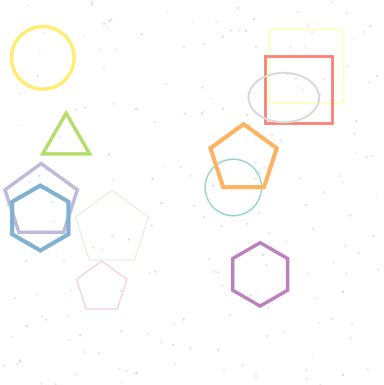[{"shape": "circle", "thickness": 1, "radius": 0.37, "center": [0.606, 0.513]}, {"shape": "square", "thickness": 1, "radius": 0.48, "center": [0.795, 0.828]}, {"shape": "pentagon", "thickness": 2.5, "radius": 0.49, "center": [0.107, 0.476]}, {"shape": "square", "thickness": 2, "radius": 0.43, "center": [0.775, 0.768]}, {"shape": "hexagon", "thickness": 3, "radius": 0.42, "center": [0.105, 0.434]}, {"shape": "pentagon", "thickness": 3, "radius": 0.45, "center": [0.633, 0.587]}, {"shape": "triangle", "thickness": 2.5, "radius": 0.35, "center": [0.172, 0.636]}, {"shape": "pentagon", "thickness": 1, "radius": 0.34, "center": [0.264, 0.253]}, {"shape": "oval", "thickness": 1.5, "radius": 0.46, "center": [0.737, 0.747]}, {"shape": "hexagon", "thickness": 2.5, "radius": 0.41, "center": [0.676, 0.287]}, {"shape": "pentagon", "thickness": 0.5, "radius": 0.5, "center": [0.291, 0.405]}, {"shape": "circle", "thickness": 2.5, "radius": 0.41, "center": [0.111, 0.85]}]